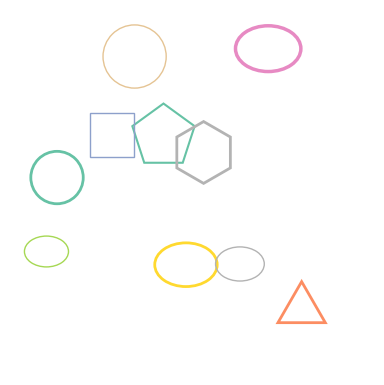[{"shape": "pentagon", "thickness": 1.5, "radius": 0.43, "center": [0.425, 0.646]}, {"shape": "circle", "thickness": 2, "radius": 0.34, "center": [0.148, 0.539]}, {"shape": "triangle", "thickness": 2, "radius": 0.36, "center": [0.783, 0.197]}, {"shape": "square", "thickness": 1, "radius": 0.29, "center": [0.292, 0.649]}, {"shape": "oval", "thickness": 2.5, "radius": 0.42, "center": [0.697, 0.874]}, {"shape": "oval", "thickness": 1, "radius": 0.29, "center": [0.121, 0.347]}, {"shape": "oval", "thickness": 2, "radius": 0.41, "center": [0.483, 0.312]}, {"shape": "circle", "thickness": 1, "radius": 0.41, "center": [0.35, 0.853]}, {"shape": "hexagon", "thickness": 2, "radius": 0.4, "center": [0.529, 0.604]}, {"shape": "oval", "thickness": 1, "radius": 0.32, "center": [0.623, 0.314]}]